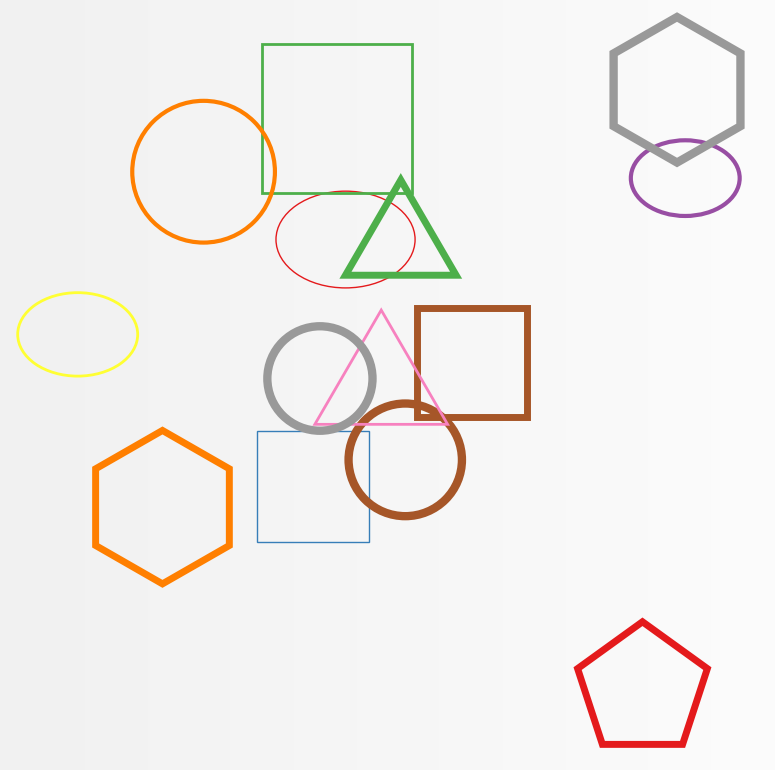[{"shape": "pentagon", "thickness": 2.5, "radius": 0.44, "center": [0.829, 0.104]}, {"shape": "oval", "thickness": 0.5, "radius": 0.45, "center": [0.446, 0.689]}, {"shape": "square", "thickness": 0.5, "radius": 0.36, "center": [0.404, 0.368]}, {"shape": "triangle", "thickness": 2.5, "radius": 0.41, "center": [0.517, 0.684]}, {"shape": "square", "thickness": 1, "radius": 0.49, "center": [0.435, 0.846]}, {"shape": "oval", "thickness": 1.5, "radius": 0.35, "center": [0.884, 0.769]}, {"shape": "circle", "thickness": 1.5, "radius": 0.46, "center": [0.263, 0.777]}, {"shape": "hexagon", "thickness": 2.5, "radius": 0.5, "center": [0.21, 0.341]}, {"shape": "oval", "thickness": 1, "radius": 0.39, "center": [0.1, 0.566]}, {"shape": "circle", "thickness": 3, "radius": 0.37, "center": [0.523, 0.403]}, {"shape": "square", "thickness": 2.5, "radius": 0.35, "center": [0.609, 0.529]}, {"shape": "triangle", "thickness": 1, "radius": 0.49, "center": [0.492, 0.498]}, {"shape": "circle", "thickness": 3, "radius": 0.34, "center": [0.413, 0.508]}, {"shape": "hexagon", "thickness": 3, "radius": 0.47, "center": [0.874, 0.883]}]